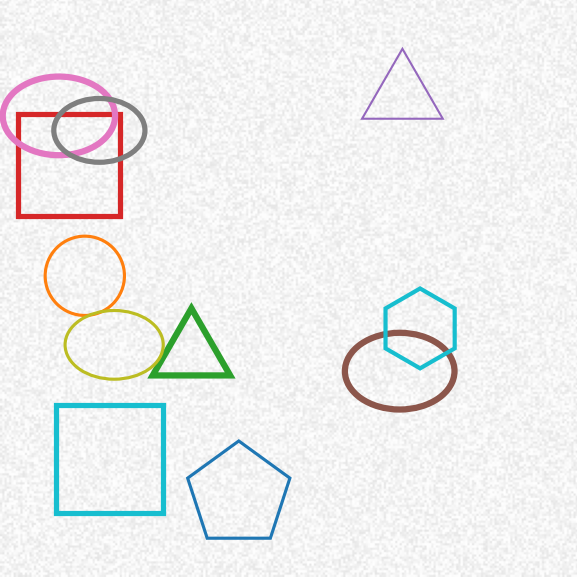[{"shape": "pentagon", "thickness": 1.5, "radius": 0.47, "center": [0.413, 0.142]}, {"shape": "circle", "thickness": 1.5, "radius": 0.34, "center": [0.147, 0.522]}, {"shape": "triangle", "thickness": 3, "radius": 0.39, "center": [0.331, 0.388]}, {"shape": "square", "thickness": 2.5, "radius": 0.44, "center": [0.119, 0.713]}, {"shape": "triangle", "thickness": 1, "radius": 0.4, "center": [0.697, 0.834]}, {"shape": "oval", "thickness": 3, "radius": 0.47, "center": [0.692, 0.356]}, {"shape": "oval", "thickness": 3, "radius": 0.49, "center": [0.102, 0.798]}, {"shape": "oval", "thickness": 2.5, "radius": 0.39, "center": [0.172, 0.773]}, {"shape": "oval", "thickness": 1.5, "radius": 0.42, "center": [0.198, 0.402]}, {"shape": "hexagon", "thickness": 2, "radius": 0.35, "center": [0.727, 0.43]}, {"shape": "square", "thickness": 2.5, "radius": 0.47, "center": [0.19, 0.204]}]